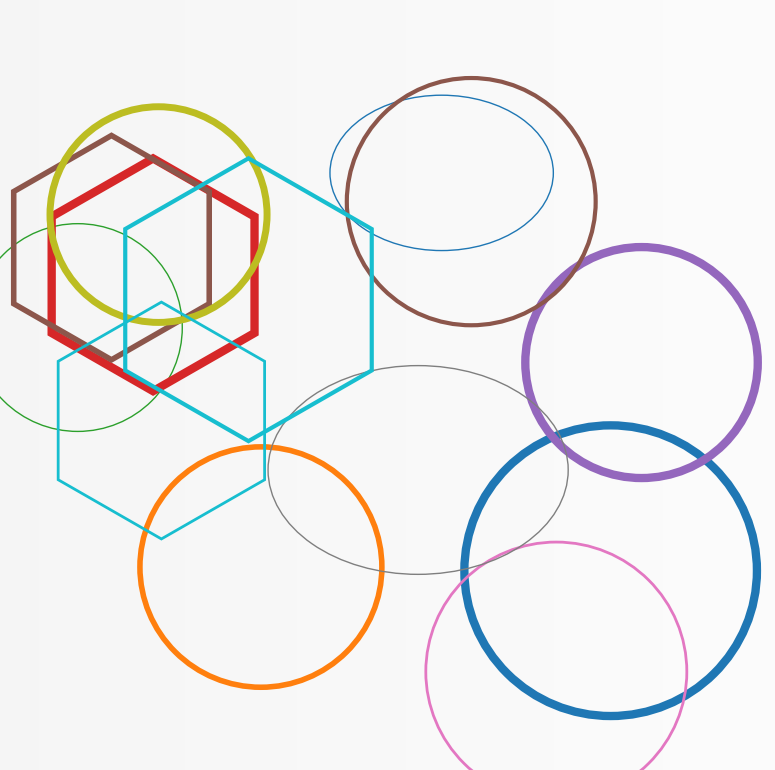[{"shape": "circle", "thickness": 3, "radius": 0.94, "center": [0.788, 0.259]}, {"shape": "oval", "thickness": 0.5, "radius": 0.72, "center": [0.57, 0.775]}, {"shape": "circle", "thickness": 2, "radius": 0.78, "center": [0.337, 0.264]}, {"shape": "circle", "thickness": 0.5, "radius": 0.67, "center": [0.1, 0.575]}, {"shape": "hexagon", "thickness": 3, "radius": 0.76, "center": [0.198, 0.643]}, {"shape": "circle", "thickness": 3, "radius": 0.75, "center": [0.828, 0.529]}, {"shape": "hexagon", "thickness": 2, "radius": 0.73, "center": [0.144, 0.678]}, {"shape": "circle", "thickness": 1.5, "radius": 0.8, "center": [0.608, 0.738]}, {"shape": "circle", "thickness": 1, "radius": 0.84, "center": [0.718, 0.128]}, {"shape": "oval", "thickness": 0.5, "radius": 0.97, "center": [0.54, 0.39]}, {"shape": "circle", "thickness": 2.5, "radius": 0.7, "center": [0.205, 0.721]}, {"shape": "hexagon", "thickness": 1, "radius": 0.77, "center": [0.208, 0.454]}, {"shape": "hexagon", "thickness": 1.5, "radius": 0.92, "center": [0.321, 0.611]}]